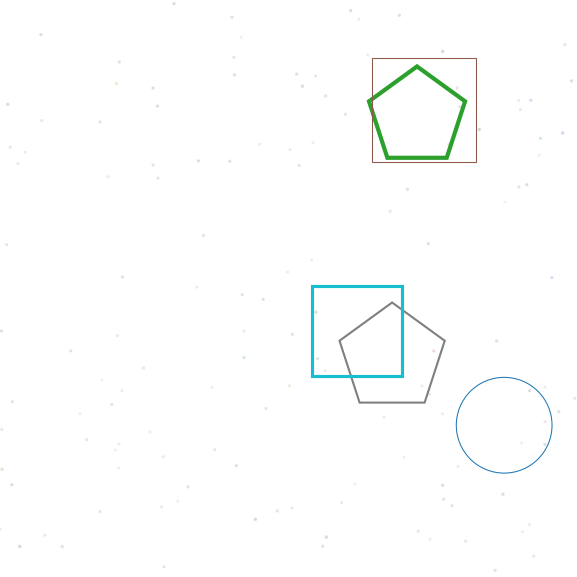[{"shape": "circle", "thickness": 0.5, "radius": 0.41, "center": [0.873, 0.263]}, {"shape": "pentagon", "thickness": 2, "radius": 0.44, "center": [0.722, 0.797]}, {"shape": "square", "thickness": 0.5, "radius": 0.45, "center": [0.734, 0.809]}, {"shape": "pentagon", "thickness": 1, "radius": 0.48, "center": [0.679, 0.379]}, {"shape": "square", "thickness": 1.5, "radius": 0.39, "center": [0.618, 0.426]}]